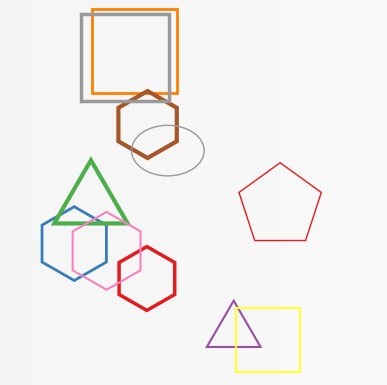[{"shape": "hexagon", "thickness": 2.5, "radius": 0.41, "center": [0.379, 0.277]}, {"shape": "pentagon", "thickness": 1, "radius": 0.56, "center": [0.723, 0.466]}, {"shape": "hexagon", "thickness": 2, "radius": 0.48, "center": [0.192, 0.367]}, {"shape": "triangle", "thickness": 3, "radius": 0.55, "center": [0.235, 0.474]}, {"shape": "triangle", "thickness": 1.5, "radius": 0.4, "center": [0.603, 0.139]}, {"shape": "square", "thickness": 2, "radius": 0.55, "center": [0.348, 0.868]}, {"shape": "square", "thickness": 1.5, "radius": 0.42, "center": [0.692, 0.117]}, {"shape": "hexagon", "thickness": 3, "radius": 0.43, "center": [0.381, 0.677]}, {"shape": "hexagon", "thickness": 1.5, "radius": 0.51, "center": [0.275, 0.348]}, {"shape": "square", "thickness": 2.5, "radius": 0.56, "center": [0.323, 0.851]}, {"shape": "oval", "thickness": 1, "radius": 0.47, "center": [0.433, 0.609]}]